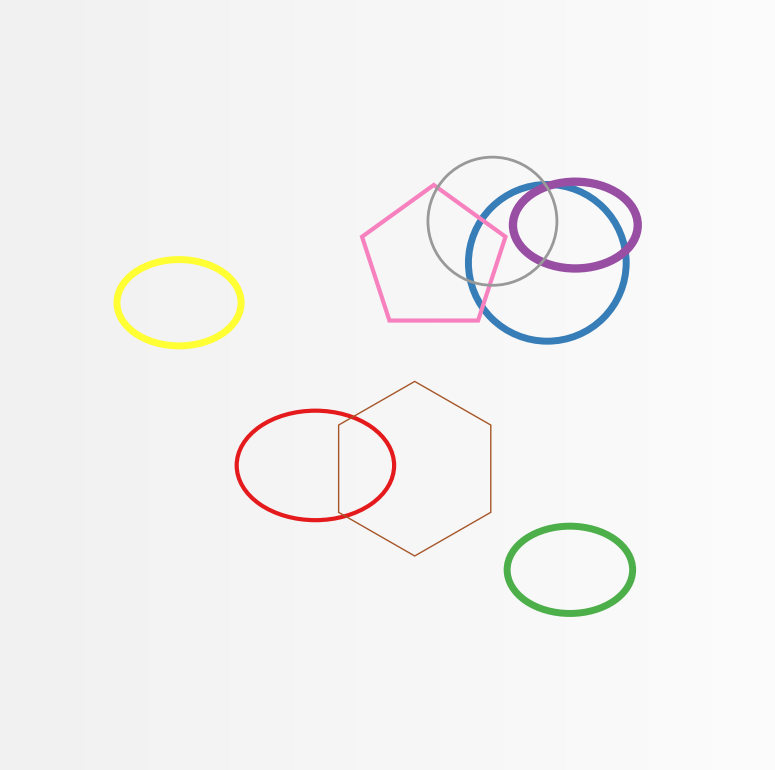[{"shape": "oval", "thickness": 1.5, "radius": 0.51, "center": [0.407, 0.396]}, {"shape": "circle", "thickness": 2.5, "radius": 0.51, "center": [0.706, 0.659]}, {"shape": "oval", "thickness": 2.5, "radius": 0.4, "center": [0.735, 0.26]}, {"shape": "oval", "thickness": 3, "radius": 0.4, "center": [0.742, 0.708]}, {"shape": "oval", "thickness": 2.5, "radius": 0.4, "center": [0.231, 0.607]}, {"shape": "hexagon", "thickness": 0.5, "radius": 0.57, "center": [0.535, 0.391]}, {"shape": "pentagon", "thickness": 1.5, "radius": 0.49, "center": [0.56, 0.662]}, {"shape": "circle", "thickness": 1, "radius": 0.42, "center": [0.635, 0.713]}]